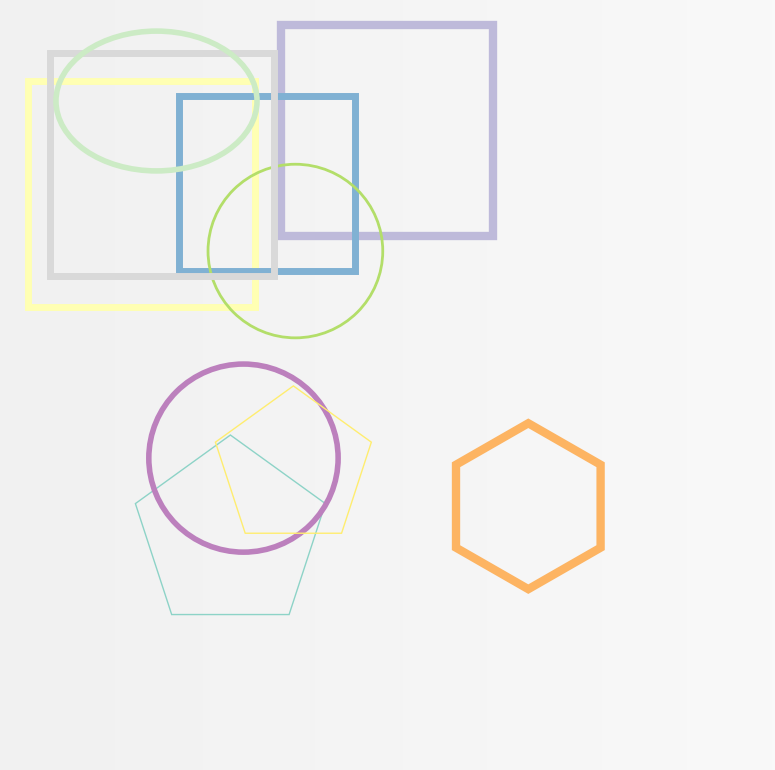[{"shape": "pentagon", "thickness": 0.5, "radius": 0.64, "center": [0.297, 0.306]}, {"shape": "square", "thickness": 2.5, "radius": 0.73, "center": [0.182, 0.748]}, {"shape": "square", "thickness": 3, "radius": 0.69, "center": [0.499, 0.831]}, {"shape": "square", "thickness": 2.5, "radius": 0.57, "center": [0.345, 0.761]}, {"shape": "hexagon", "thickness": 3, "radius": 0.54, "center": [0.682, 0.343]}, {"shape": "circle", "thickness": 1, "radius": 0.56, "center": [0.381, 0.674]}, {"shape": "square", "thickness": 2.5, "radius": 0.72, "center": [0.209, 0.786]}, {"shape": "circle", "thickness": 2, "radius": 0.61, "center": [0.314, 0.405]}, {"shape": "oval", "thickness": 2, "radius": 0.65, "center": [0.202, 0.869]}, {"shape": "pentagon", "thickness": 0.5, "radius": 0.53, "center": [0.379, 0.393]}]